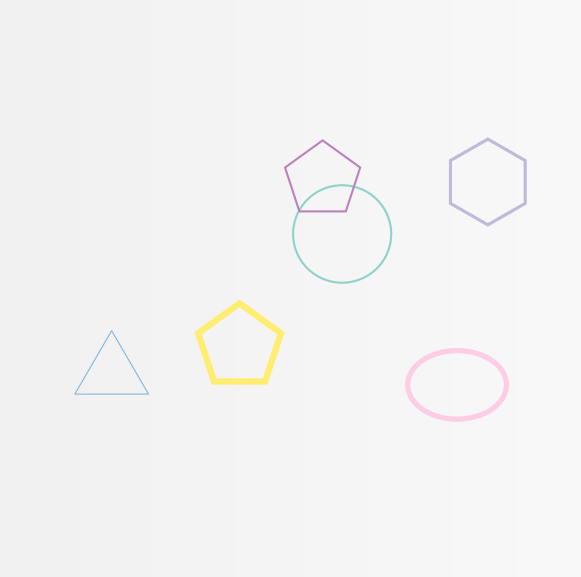[{"shape": "circle", "thickness": 1, "radius": 0.42, "center": [0.589, 0.594]}, {"shape": "hexagon", "thickness": 1.5, "radius": 0.37, "center": [0.839, 0.684]}, {"shape": "triangle", "thickness": 0.5, "radius": 0.37, "center": [0.192, 0.353]}, {"shape": "oval", "thickness": 2.5, "radius": 0.42, "center": [0.786, 0.333]}, {"shape": "pentagon", "thickness": 1, "radius": 0.34, "center": [0.555, 0.688]}, {"shape": "pentagon", "thickness": 3, "radius": 0.37, "center": [0.412, 0.399]}]